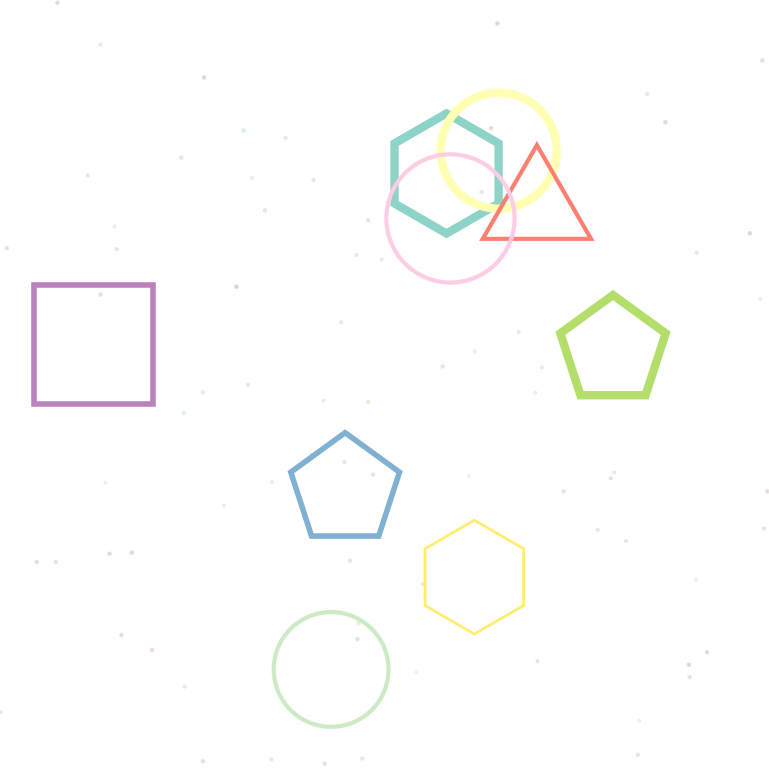[{"shape": "hexagon", "thickness": 3, "radius": 0.39, "center": [0.58, 0.775]}, {"shape": "circle", "thickness": 3, "radius": 0.38, "center": [0.648, 0.804]}, {"shape": "triangle", "thickness": 1.5, "radius": 0.41, "center": [0.697, 0.73]}, {"shape": "pentagon", "thickness": 2, "radius": 0.37, "center": [0.448, 0.364]}, {"shape": "pentagon", "thickness": 3, "radius": 0.36, "center": [0.796, 0.545]}, {"shape": "circle", "thickness": 1.5, "radius": 0.42, "center": [0.585, 0.716]}, {"shape": "square", "thickness": 2, "radius": 0.38, "center": [0.122, 0.552]}, {"shape": "circle", "thickness": 1.5, "radius": 0.37, "center": [0.43, 0.131]}, {"shape": "hexagon", "thickness": 1, "radius": 0.37, "center": [0.616, 0.251]}]